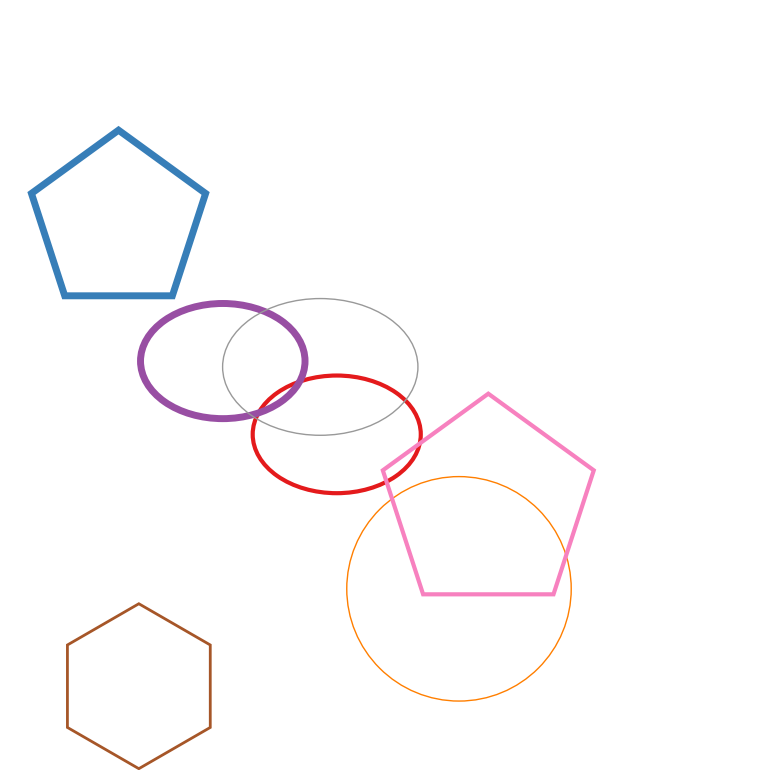[{"shape": "oval", "thickness": 1.5, "radius": 0.55, "center": [0.437, 0.436]}, {"shape": "pentagon", "thickness": 2.5, "radius": 0.59, "center": [0.154, 0.712]}, {"shape": "oval", "thickness": 2.5, "radius": 0.53, "center": [0.289, 0.531]}, {"shape": "circle", "thickness": 0.5, "radius": 0.73, "center": [0.596, 0.235]}, {"shape": "hexagon", "thickness": 1, "radius": 0.54, "center": [0.18, 0.109]}, {"shape": "pentagon", "thickness": 1.5, "radius": 0.72, "center": [0.634, 0.345]}, {"shape": "oval", "thickness": 0.5, "radius": 0.63, "center": [0.416, 0.523]}]